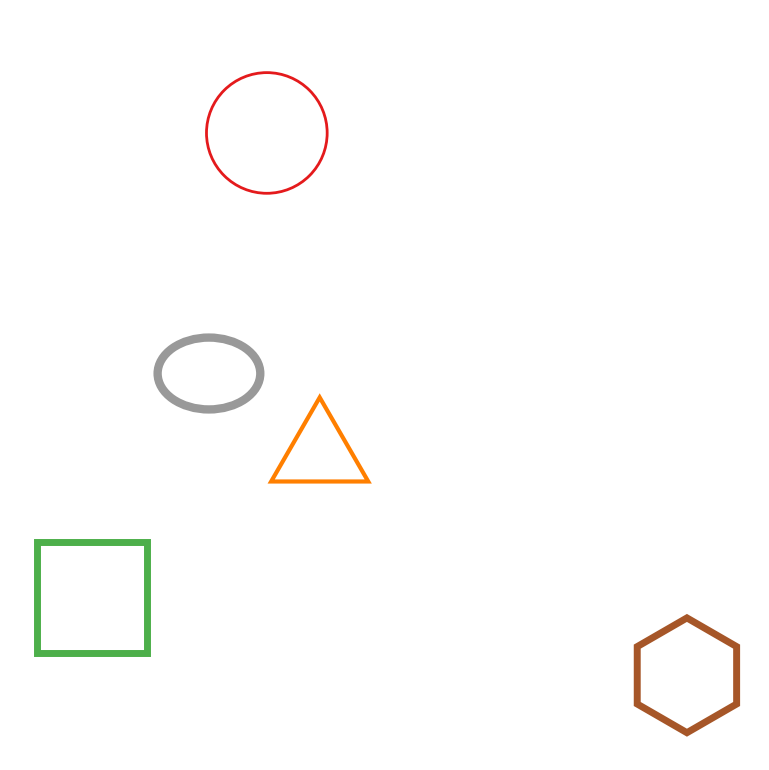[{"shape": "circle", "thickness": 1, "radius": 0.39, "center": [0.347, 0.827]}, {"shape": "square", "thickness": 2.5, "radius": 0.36, "center": [0.119, 0.224]}, {"shape": "triangle", "thickness": 1.5, "radius": 0.36, "center": [0.415, 0.411]}, {"shape": "hexagon", "thickness": 2.5, "radius": 0.37, "center": [0.892, 0.123]}, {"shape": "oval", "thickness": 3, "radius": 0.33, "center": [0.271, 0.515]}]